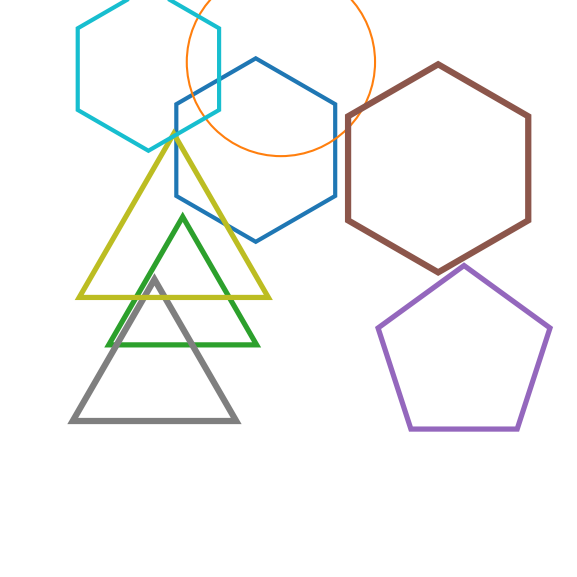[{"shape": "hexagon", "thickness": 2, "radius": 0.79, "center": [0.443, 0.739]}, {"shape": "circle", "thickness": 1, "radius": 0.82, "center": [0.486, 0.892]}, {"shape": "triangle", "thickness": 2.5, "radius": 0.74, "center": [0.316, 0.476]}, {"shape": "pentagon", "thickness": 2.5, "radius": 0.78, "center": [0.804, 0.383]}, {"shape": "hexagon", "thickness": 3, "radius": 0.9, "center": [0.759, 0.708]}, {"shape": "triangle", "thickness": 3, "radius": 0.82, "center": [0.267, 0.352]}, {"shape": "triangle", "thickness": 2.5, "radius": 0.95, "center": [0.301, 0.579]}, {"shape": "hexagon", "thickness": 2, "radius": 0.71, "center": [0.257, 0.879]}]